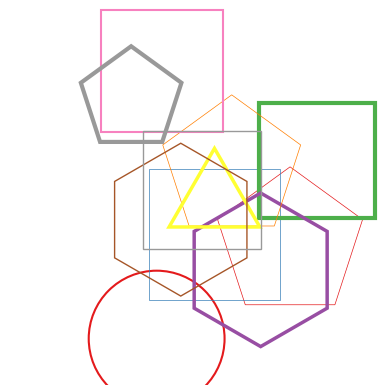[{"shape": "circle", "thickness": 1.5, "radius": 0.88, "center": [0.407, 0.12]}, {"shape": "pentagon", "thickness": 0.5, "radius": 0.99, "center": [0.753, 0.369]}, {"shape": "square", "thickness": 0.5, "radius": 0.85, "center": [0.558, 0.391]}, {"shape": "square", "thickness": 3, "radius": 0.75, "center": [0.823, 0.583]}, {"shape": "hexagon", "thickness": 2.5, "radius": 1.0, "center": [0.677, 0.299]}, {"shape": "pentagon", "thickness": 0.5, "radius": 0.94, "center": [0.602, 0.565]}, {"shape": "triangle", "thickness": 2.5, "radius": 0.68, "center": [0.557, 0.478]}, {"shape": "hexagon", "thickness": 1, "radius": 0.99, "center": [0.47, 0.429]}, {"shape": "square", "thickness": 1.5, "radius": 0.79, "center": [0.42, 0.816]}, {"shape": "square", "thickness": 1, "radius": 0.76, "center": [0.525, 0.507]}, {"shape": "pentagon", "thickness": 3, "radius": 0.69, "center": [0.341, 0.742]}]